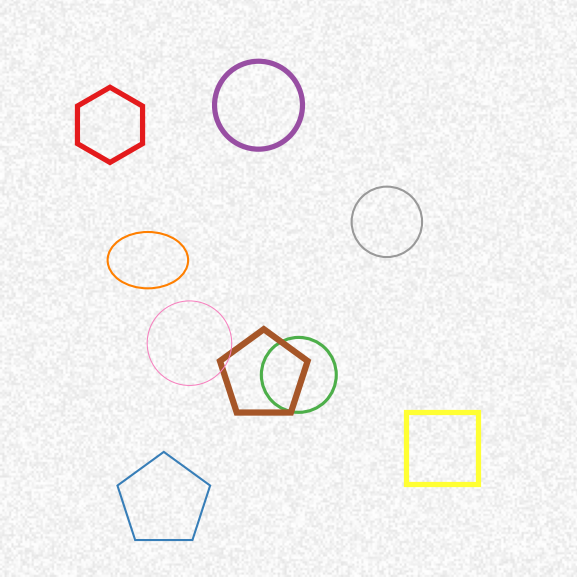[{"shape": "hexagon", "thickness": 2.5, "radius": 0.33, "center": [0.19, 0.783]}, {"shape": "pentagon", "thickness": 1, "radius": 0.42, "center": [0.284, 0.132]}, {"shape": "circle", "thickness": 1.5, "radius": 0.32, "center": [0.517, 0.35]}, {"shape": "circle", "thickness": 2.5, "radius": 0.38, "center": [0.448, 0.817]}, {"shape": "oval", "thickness": 1, "radius": 0.35, "center": [0.256, 0.549]}, {"shape": "square", "thickness": 2.5, "radius": 0.31, "center": [0.765, 0.224]}, {"shape": "pentagon", "thickness": 3, "radius": 0.4, "center": [0.457, 0.349]}, {"shape": "circle", "thickness": 0.5, "radius": 0.37, "center": [0.328, 0.405]}, {"shape": "circle", "thickness": 1, "radius": 0.3, "center": [0.67, 0.615]}]